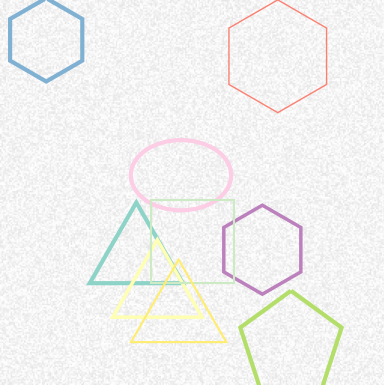[{"shape": "triangle", "thickness": 3, "radius": 0.7, "center": [0.354, 0.334]}, {"shape": "triangle", "thickness": 2.5, "radius": 0.67, "center": [0.409, 0.243]}, {"shape": "hexagon", "thickness": 1, "radius": 0.73, "center": [0.721, 0.854]}, {"shape": "hexagon", "thickness": 3, "radius": 0.54, "center": [0.12, 0.897]}, {"shape": "pentagon", "thickness": 3, "radius": 0.69, "center": [0.756, 0.106]}, {"shape": "oval", "thickness": 3, "radius": 0.65, "center": [0.47, 0.545]}, {"shape": "hexagon", "thickness": 2.5, "radius": 0.58, "center": [0.681, 0.351]}, {"shape": "square", "thickness": 1.5, "radius": 0.54, "center": [0.5, 0.372]}, {"shape": "triangle", "thickness": 1.5, "radius": 0.71, "center": [0.464, 0.183]}]